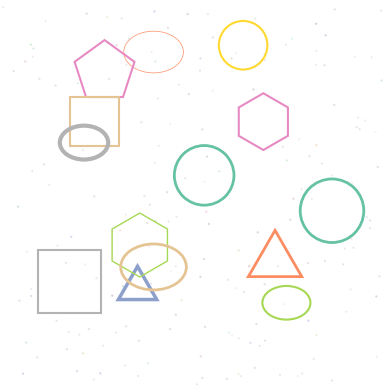[{"shape": "circle", "thickness": 2, "radius": 0.39, "center": [0.53, 0.545]}, {"shape": "circle", "thickness": 2, "radius": 0.41, "center": [0.862, 0.453]}, {"shape": "oval", "thickness": 0.5, "radius": 0.39, "center": [0.399, 0.865]}, {"shape": "triangle", "thickness": 2, "radius": 0.4, "center": [0.714, 0.322]}, {"shape": "triangle", "thickness": 2.5, "radius": 0.29, "center": [0.357, 0.251]}, {"shape": "pentagon", "thickness": 1.5, "radius": 0.41, "center": [0.272, 0.814]}, {"shape": "hexagon", "thickness": 1.5, "radius": 0.37, "center": [0.684, 0.684]}, {"shape": "oval", "thickness": 1.5, "radius": 0.31, "center": [0.744, 0.214]}, {"shape": "hexagon", "thickness": 1, "radius": 0.41, "center": [0.363, 0.364]}, {"shape": "circle", "thickness": 1.5, "radius": 0.32, "center": [0.632, 0.883]}, {"shape": "oval", "thickness": 2, "radius": 0.43, "center": [0.399, 0.307]}, {"shape": "square", "thickness": 1.5, "radius": 0.32, "center": [0.245, 0.685]}, {"shape": "square", "thickness": 1.5, "radius": 0.41, "center": [0.181, 0.268]}, {"shape": "oval", "thickness": 3, "radius": 0.31, "center": [0.218, 0.63]}]